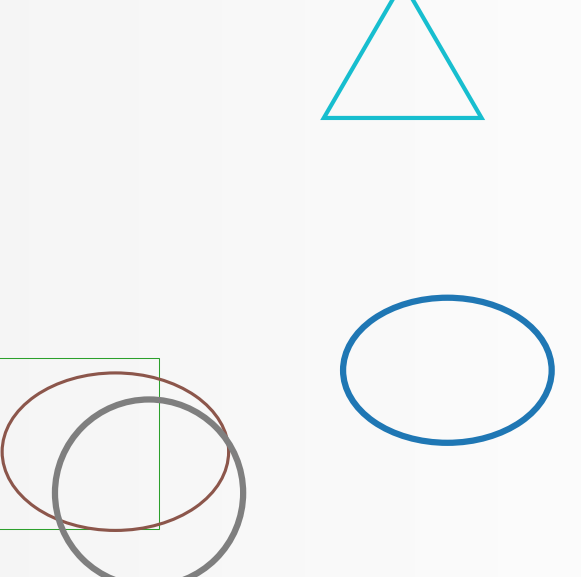[{"shape": "oval", "thickness": 3, "radius": 0.9, "center": [0.77, 0.358]}, {"shape": "square", "thickness": 0.5, "radius": 0.74, "center": [0.126, 0.231]}, {"shape": "oval", "thickness": 1.5, "radius": 0.97, "center": [0.199, 0.217]}, {"shape": "circle", "thickness": 3, "radius": 0.81, "center": [0.256, 0.146]}, {"shape": "triangle", "thickness": 2, "radius": 0.78, "center": [0.693, 0.873]}]